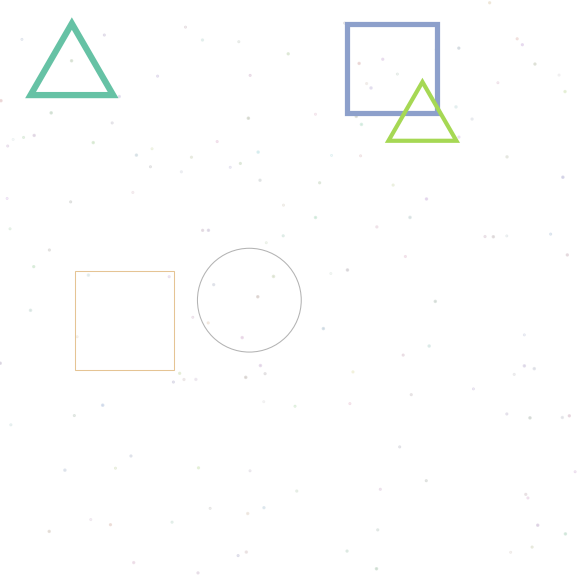[{"shape": "triangle", "thickness": 3, "radius": 0.41, "center": [0.124, 0.876]}, {"shape": "square", "thickness": 2.5, "radius": 0.39, "center": [0.679, 0.88]}, {"shape": "triangle", "thickness": 2, "radius": 0.34, "center": [0.731, 0.789]}, {"shape": "square", "thickness": 0.5, "radius": 0.43, "center": [0.215, 0.444]}, {"shape": "circle", "thickness": 0.5, "radius": 0.45, "center": [0.432, 0.479]}]